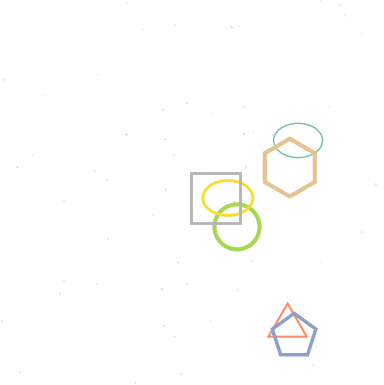[{"shape": "oval", "thickness": 1, "radius": 0.32, "center": [0.774, 0.635]}, {"shape": "triangle", "thickness": 1.5, "radius": 0.29, "center": [0.747, 0.154]}, {"shape": "pentagon", "thickness": 2.5, "radius": 0.3, "center": [0.764, 0.127]}, {"shape": "circle", "thickness": 3, "radius": 0.29, "center": [0.616, 0.411]}, {"shape": "oval", "thickness": 2, "radius": 0.32, "center": [0.592, 0.486]}, {"shape": "hexagon", "thickness": 3, "radius": 0.37, "center": [0.753, 0.565]}, {"shape": "square", "thickness": 2, "radius": 0.32, "center": [0.559, 0.486]}]